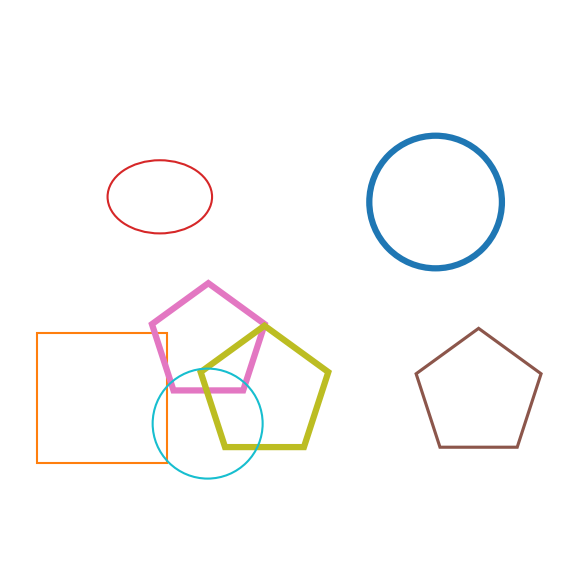[{"shape": "circle", "thickness": 3, "radius": 0.57, "center": [0.754, 0.649]}, {"shape": "square", "thickness": 1, "radius": 0.56, "center": [0.177, 0.311]}, {"shape": "oval", "thickness": 1, "radius": 0.45, "center": [0.277, 0.658]}, {"shape": "pentagon", "thickness": 1.5, "radius": 0.57, "center": [0.829, 0.317]}, {"shape": "pentagon", "thickness": 3, "radius": 0.51, "center": [0.361, 0.406]}, {"shape": "pentagon", "thickness": 3, "radius": 0.58, "center": [0.458, 0.319]}, {"shape": "circle", "thickness": 1, "radius": 0.48, "center": [0.36, 0.266]}]